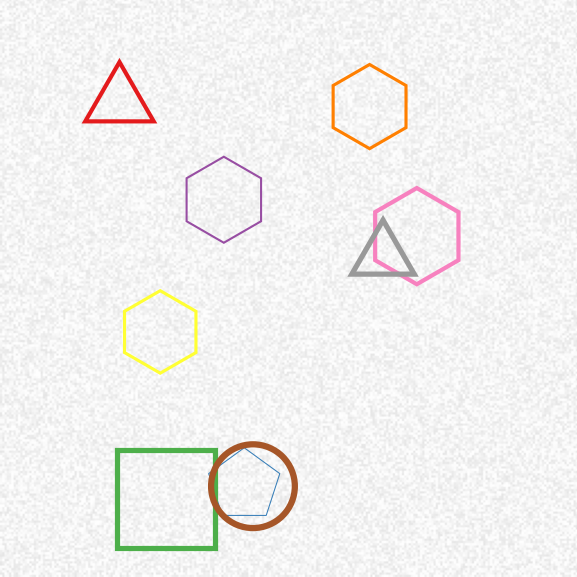[{"shape": "triangle", "thickness": 2, "radius": 0.34, "center": [0.207, 0.823]}, {"shape": "pentagon", "thickness": 0.5, "radius": 0.32, "center": [0.423, 0.159]}, {"shape": "square", "thickness": 2.5, "radius": 0.42, "center": [0.287, 0.134]}, {"shape": "hexagon", "thickness": 1, "radius": 0.37, "center": [0.388, 0.653]}, {"shape": "hexagon", "thickness": 1.5, "radius": 0.36, "center": [0.64, 0.815]}, {"shape": "hexagon", "thickness": 1.5, "radius": 0.36, "center": [0.277, 0.424]}, {"shape": "circle", "thickness": 3, "radius": 0.36, "center": [0.438, 0.157]}, {"shape": "hexagon", "thickness": 2, "radius": 0.42, "center": [0.722, 0.59]}, {"shape": "triangle", "thickness": 2.5, "radius": 0.31, "center": [0.663, 0.556]}]